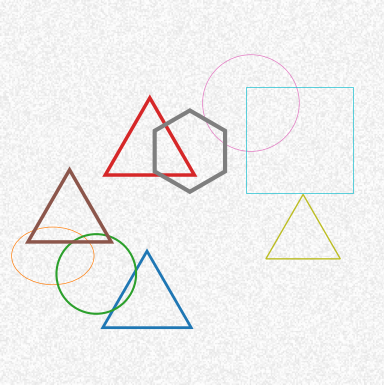[{"shape": "triangle", "thickness": 2, "radius": 0.66, "center": [0.382, 0.215]}, {"shape": "oval", "thickness": 0.5, "radius": 0.54, "center": [0.137, 0.335]}, {"shape": "circle", "thickness": 1.5, "radius": 0.52, "center": [0.25, 0.288]}, {"shape": "triangle", "thickness": 2.5, "radius": 0.67, "center": [0.389, 0.612]}, {"shape": "triangle", "thickness": 2.5, "radius": 0.62, "center": [0.181, 0.434]}, {"shape": "circle", "thickness": 0.5, "radius": 0.63, "center": [0.652, 0.732]}, {"shape": "hexagon", "thickness": 3, "radius": 0.53, "center": [0.493, 0.607]}, {"shape": "triangle", "thickness": 1, "radius": 0.56, "center": [0.787, 0.383]}, {"shape": "square", "thickness": 0.5, "radius": 0.69, "center": [0.778, 0.637]}]